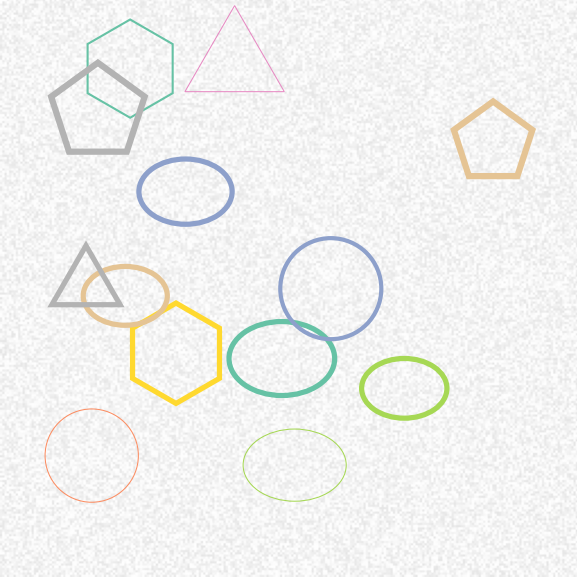[{"shape": "hexagon", "thickness": 1, "radius": 0.43, "center": [0.225, 0.88]}, {"shape": "oval", "thickness": 2.5, "radius": 0.46, "center": [0.488, 0.378]}, {"shape": "circle", "thickness": 0.5, "radius": 0.4, "center": [0.159, 0.21]}, {"shape": "circle", "thickness": 2, "radius": 0.44, "center": [0.573, 0.499]}, {"shape": "oval", "thickness": 2.5, "radius": 0.4, "center": [0.321, 0.667]}, {"shape": "triangle", "thickness": 0.5, "radius": 0.5, "center": [0.406, 0.89]}, {"shape": "oval", "thickness": 2.5, "radius": 0.37, "center": [0.7, 0.327]}, {"shape": "oval", "thickness": 0.5, "radius": 0.45, "center": [0.51, 0.194]}, {"shape": "hexagon", "thickness": 2.5, "radius": 0.43, "center": [0.305, 0.387]}, {"shape": "oval", "thickness": 2.5, "radius": 0.36, "center": [0.217, 0.487]}, {"shape": "pentagon", "thickness": 3, "radius": 0.36, "center": [0.854, 0.752]}, {"shape": "triangle", "thickness": 2.5, "radius": 0.34, "center": [0.149, 0.506]}, {"shape": "pentagon", "thickness": 3, "radius": 0.43, "center": [0.17, 0.805]}]